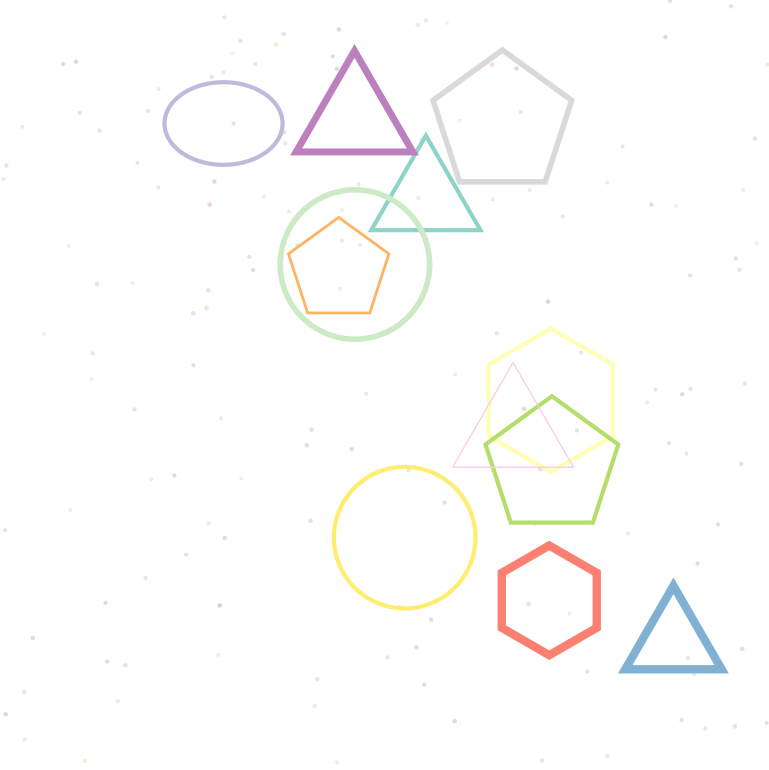[{"shape": "triangle", "thickness": 1.5, "radius": 0.41, "center": [0.553, 0.742]}, {"shape": "hexagon", "thickness": 1.5, "radius": 0.47, "center": [0.715, 0.48]}, {"shape": "oval", "thickness": 1.5, "radius": 0.38, "center": [0.29, 0.84]}, {"shape": "hexagon", "thickness": 3, "radius": 0.36, "center": [0.713, 0.22]}, {"shape": "triangle", "thickness": 3, "radius": 0.36, "center": [0.875, 0.167]}, {"shape": "pentagon", "thickness": 1, "radius": 0.34, "center": [0.44, 0.649]}, {"shape": "pentagon", "thickness": 1.5, "radius": 0.45, "center": [0.717, 0.395]}, {"shape": "triangle", "thickness": 0.5, "radius": 0.45, "center": [0.666, 0.439]}, {"shape": "pentagon", "thickness": 2, "radius": 0.47, "center": [0.652, 0.84]}, {"shape": "triangle", "thickness": 2.5, "radius": 0.44, "center": [0.46, 0.846]}, {"shape": "circle", "thickness": 2, "radius": 0.49, "center": [0.461, 0.656]}, {"shape": "circle", "thickness": 1.5, "radius": 0.46, "center": [0.526, 0.302]}]